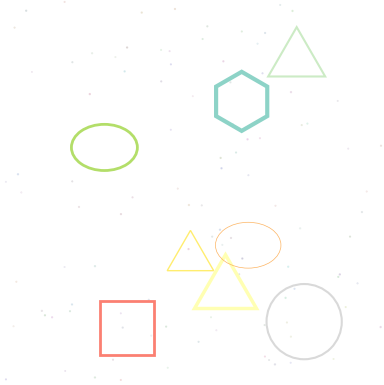[{"shape": "hexagon", "thickness": 3, "radius": 0.38, "center": [0.628, 0.737]}, {"shape": "triangle", "thickness": 2.5, "radius": 0.46, "center": [0.586, 0.245]}, {"shape": "square", "thickness": 2, "radius": 0.35, "center": [0.329, 0.148]}, {"shape": "oval", "thickness": 0.5, "radius": 0.43, "center": [0.645, 0.363]}, {"shape": "oval", "thickness": 2, "radius": 0.43, "center": [0.271, 0.617]}, {"shape": "circle", "thickness": 1.5, "radius": 0.49, "center": [0.79, 0.165]}, {"shape": "triangle", "thickness": 1.5, "radius": 0.43, "center": [0.771, 0.844]}, {"shape": "triangle", "thickness": 1, "radius": 0.35, "center": [0.495, 0.332]}]